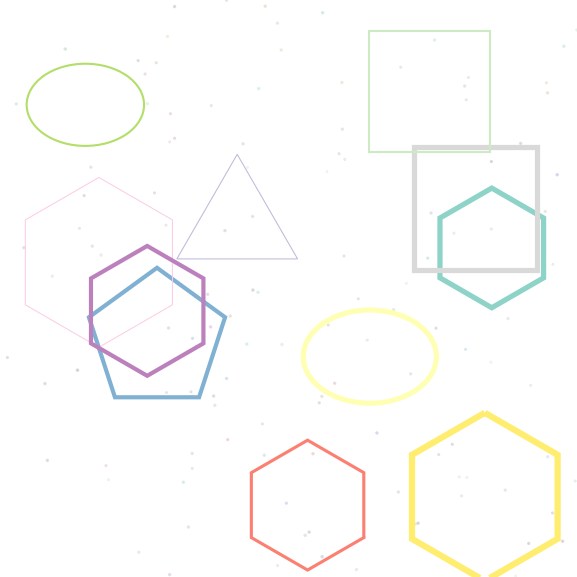[{"shape": "hexagon", "thickness": 2.5, "radius": 0.52, "center": [0.852, 0.57]}, {"shape": "oval", "thickness": 2.5, "radius": 0.58, "center": [0.64, 0.382]}, {"shape": "triangle", "thickness": 0.5, "radius": 0.6, "center": [0.411, 0.611]}, {"shape": "hexagon", "thickness": 1.5, "radius": 0.56, "center": [0.533, 0.124]}, {"shape": "pentagon", "thickness": 2, "radius": 0.62, "center": [0.272, 0.411]}, {"shape": "oval", "thickness": 1, "radius": 0.51, "center": [0.148, 0.818]}, {"shape": "hexagon", "thickness": 0.5, "radius": 0.74, "center": [0.171, 0.545]}, {"shape": "square", "thickness": 2.5, "radius": 0.53, "center": [0.823, 0.637]}, {"shape": "hexagon", "thickness": 2, "radius": 0.56, "center": [0.255, 0.461]}, {"shape": "square", "thickness": 1, "radius": 0.52, "center": [0.744, 0.841]}, {"shape": "hexagon", "thickness": 3, "radius": 0.73, "center": [0.839, 0.139]}]